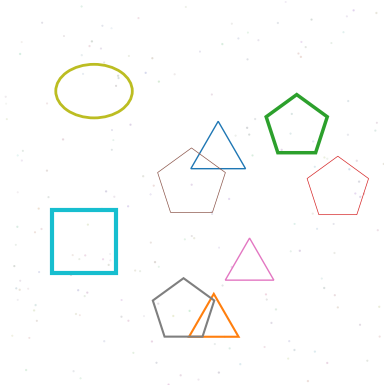[{"shape": "triangle", "thickness": 1, "radius": 0.41, "center": [0.567, 0.603]}, {"shape": "triangle", "thickness": 1.5, "radius": 0.37, "center": [0.555, 0.162]}, {"shape": "pentagon", "thickness": 2.5, "radius": 0.42, "center": [0.771, 0.671]}, {"shape": "pentagon", "thickness": 0.5, "radius": 0.42, "center": [0.877, 0.51]}, {"shape": "pentagon", "thickness": 0.5, "radius": 0.46, "center": [0.497, 0.523]}, {"shape": "triangle", "thickness": 1, "radius": 0.36, "center": [0.648, 0.309]}, {"shape": "pentagon", "thickness": 1.5, "radius": 0.42, "center": [0.477, 0.193]}, {"shape": "oval", "thickness": 2, "radius": 0.5, "center": [0.244, 0.763]}, {"shape": "square", "thickness": 3, "radius": 0.41, "center": [0.219, 0.373]}]